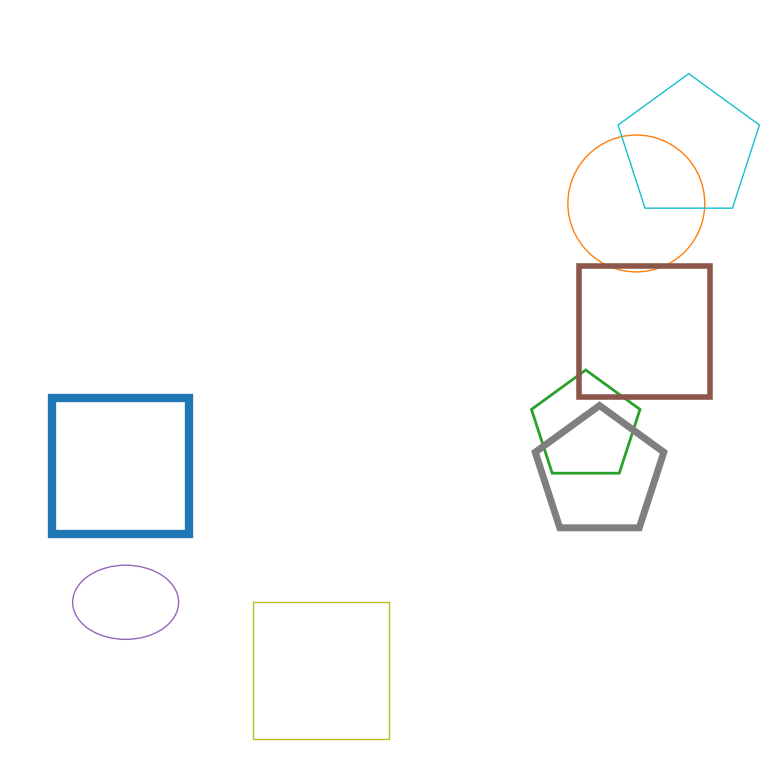[{"shape": "square", "thickness": 3, "radius": 0.44, "center": [0.156, 0.395]}, {"shape": "circle", "thickness": 0.5, "radius": 0.44, "center": [0.826, 0.736]}, {"shape": "pentagon", "thickness": 1, "radius": 0.37, "center": [0.761, 0.445]}, {"shape": "oval", "thickness": 0.5, "radius": 0.34, "center": [0.163, 0.218]}, {"shape": "square", "thickness": 2, "radius": 0.42, "center": [0.837, 0.57]}, {"shape": "pentagon", "thickness": 2.5, "radius": 0.44, "center": [0.779, 0.386]}, {"shape": "square", "thickness": 0.5, "radius": 0.44, "center": [0.417, 0.13]}, {"shape": "pentagon", "thickness": 0.5, "radius": 0.48, "center": [0.894, 0.808]}]